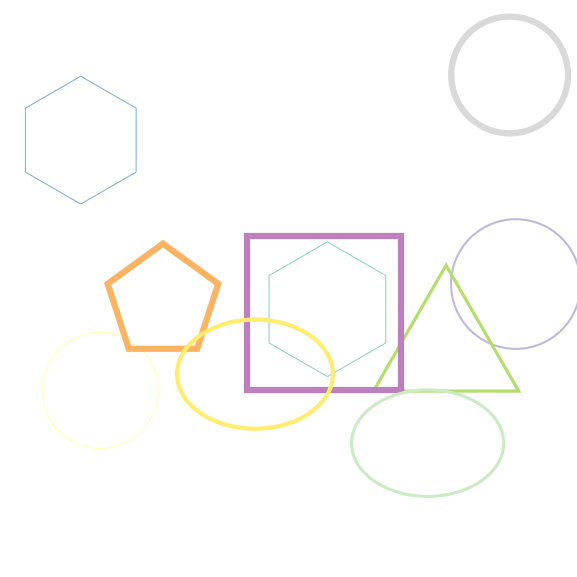[{"shape": "hexagon", "thickness": 0.5, "radius": 0.58, "center": [0.567, 0.464]}, {"shape": "circle", "thickness": 0.5, "radius": 0.5, "center": [0.174, 0.323]}, {"shape": "circle", "thickness": 1, "radius": 0.56, "center": [0.893, 0.507]}, {"shape": "hexagon", "thickness": 0.5, "radius": 0.55, "center": [0.14, 0.756]}, {"shape": "pentagon", "thickness": 3, "radius": 0.5, "center": [0.282, 0.477]}, {"shape": "triangle", "thickness": 1.5, "radius": 0.73, "center": [0.772, 0.395]}, {"shape": "circle", "thickness": 3, "radius": 0.51, "center": [0.882, 0.869]}, {"shape": "square", "thickness": 3, "radius": 0.67, "center": [0.562, 0.457]}, {"shape": "oval", "thickness": 1.5, "radius": 0.66, "center": [0.74, 0.232]}, {"shape": "oval", "thickness": 2, "radius": 0.68, "center": [0.442, 0.351]}]